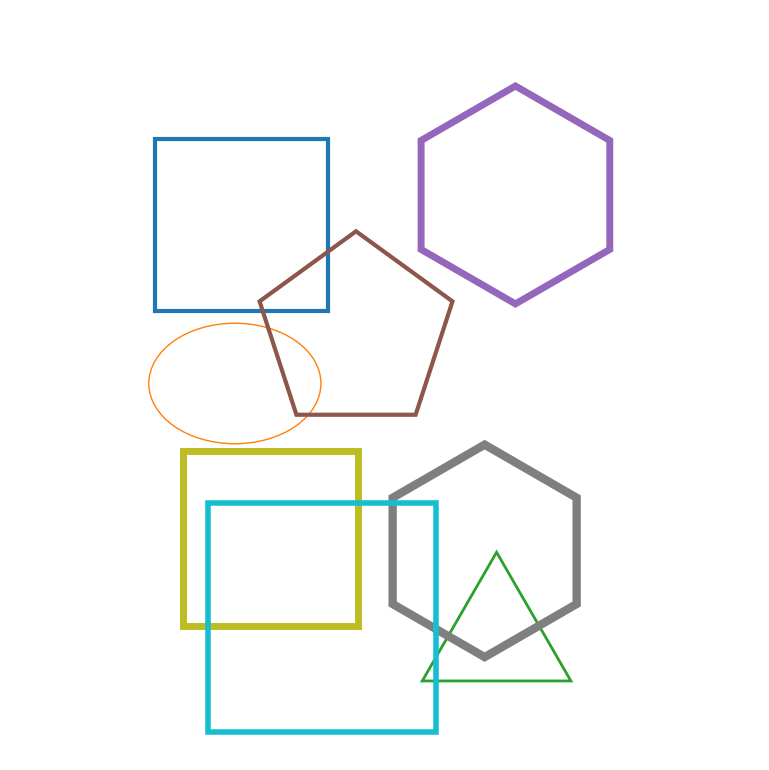[{"shape": "square", "thickness": 1.5, "radius": 0.56, "center": [0.314, 0.708]}, {"shape": "oval", "thickness": 0.5, "radius": 0.56, "center": [0.305, 0.502]}, {"shape": "triangle", "thickness": 1, "radius": 0.56, "center": [0.645, 0.171]}, {"shape": "hexagon", "thickness": 2.5, "radius": 0.71, "center": [0.669, 0.747]}, {"shape": "pentagon", "thickness": 1.5, "radius": 0.66, "center": [0.462, 0.568]}, {"shape": "hexagon", "thickness": 3, "radius": 0.69, "center": [0.629, 0.285]}, {"shape": "square", "thickness": 2.5, "radius": 0.57, "center": [0.351, 0.301]}, {"shape": "square", "thickness": 2, "radius": 0.74, "center": [0.418, 0.198]}]